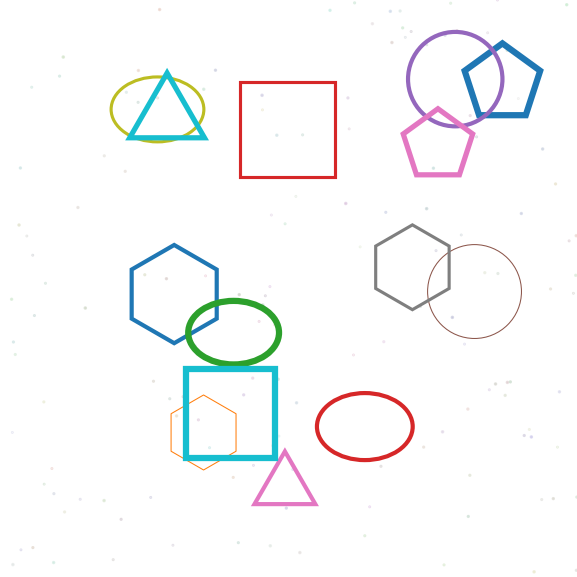[{"shape": "hexagon", "thickness": 2, "radius": 0.43, "center": [0.302, 0.49]}, {"shape": "pentagon", "thickness": 3, "radius": 0.34, "center": [0.87, 0.855]}, {"shape": "hexagon", "thickness": 0.5, "radius": 0.32, "center": [0.352, 0.25]}, {"shape": "oval", "thickness": 3, "radius": 0.39, "center": [0.405, 0.423]}, {"shape": "oval", "thickness": 2, "radius": 0.41, "center": [0.632, 0.26]}, {"shape": "square", "thickness": 1.5, "radius": 0.41, "center": [0.498, 0.775]}, {"shape": "circle", "thickness": 2, "radius": 0.41, "center": [0.788, 0.862]}, {"shape": "circle", "thickness": 0.5, "radius": 0.41, "center": [0.822, 0.494]}, {"shape": "pentagon", "thickness": 2.5, "radius": 0.32, "center": [0.758, 0.748]}, {"shape": "triangle", "thickness": 2, "radius": 0.3, "center": [0.493, 0.157]}, {"shape": "hexagon", "thickness": 1.5, "radius": 0.37, "center": [0.714, 0.536]}, {"shape": "oval", "thickness": 1.5, "radius": 0.4, "center": [0.273, 0.81]}, {"shape": "triangle", "thickness": 2.5, "radius": 0.37, "center": [0.289, 0.798]}, {"shape": "square", "thickness": 3, "radius": 0.38, "center": [0.399, 0.283]}]